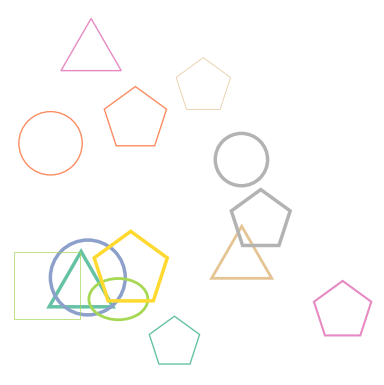[{"shape": "triangle", "thickness": 2.5, "radius": 0.48, "center": [0.211, 0.251]}, {"shape": "pentagon", "thickness": 1, "radius": 0.34, "center": [0.453, 0.11]}, {"shape": "circle", "thickness": 1, "radius": 0.41, "center": [0.131, 0.628]}, {"shape": "pentagon", "thickness": 1, "radius": 0.43, "center": [0.352, 0.69]}, {"shape": "circle", "thickness": 2.5, "radius": 0.49, "center": [0.228, 0.279]}, {"shape": "pentagon", "thickness": 1.5, "radius": 0.39, "center": [0.89, 0.192]}, {"shape": "triangle", "thickness": 1, "radius": 0.45, "center": [0.237, 0.862]}, {"shape": "square", "thickness": 0.5, "radius": 0.43, "center": [0.122, 0.259]}, {"shape": "oval", "thickness": 2, "radius": 0.38, "center": [0.307, 0.223]}, {"shape": "pentagon", "thickness": 2.5, "radius": 0.5, "center": [0.34, 0.299]}, {"shape": "triangle", "thickness": 2, "radius": 0.45, "center": [0.628, 0.322]}, {"shape": "pentagon", "thickness": 0.5, "radius": 0.37, "center": [0.528, 0.776]}, {"shape": "circle", "thickness": 2.5, "radius": 0.34, "center": [0.627, 0.586]}, {"shape": "pentagon", "thickness": 2.5, "radius": 0.4, "center": [0.677, 0.427]}]